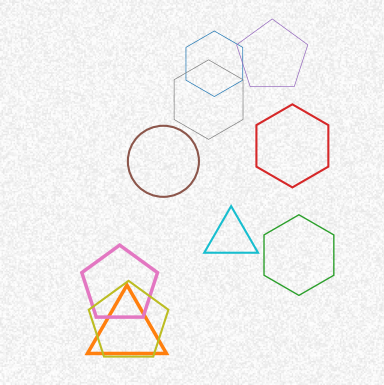[{"shape": "hexagon", "thickness": 0.5, "radius": 0.43, "center": [0.557, 0.834]}, {"shape": "triangle", "thickness": 2.5, "radius": 0.59, "center": [0.33, 0.141]}, {"shape": "hexagon", "thickness": 1, "radius": 0.52, "center": [0.776, 0.337]}, {"shape": "hexagon", "thickness": 1.5, "radius": 0.54, "center": [0.759, 0.621]}, {"shape": "pentagon", "thickness": 0.5, "radius": 0.49, "center": [0.707, 0.854]}, {"shape": "circle", "thickness": 1.5, "radius": 0.46, "center": [0.424, 0.581]}, {"shape": "pentagon", "thickness": 2.5, "radius": 0.52, "center": [0.311, 0.26]}, {"shape": "hexagon", "thickness": 0.5, "radius": 0.52, "center": [0.542, 0.741]}, {"shape": "pentagon", "thickness": 1.5, "radius": 0.54, "center": [0.334, 0.162]}, {"shape": "triangle", "thickness": 1.5, "radius": 0.4, "center": [0.6, 0.384]}]